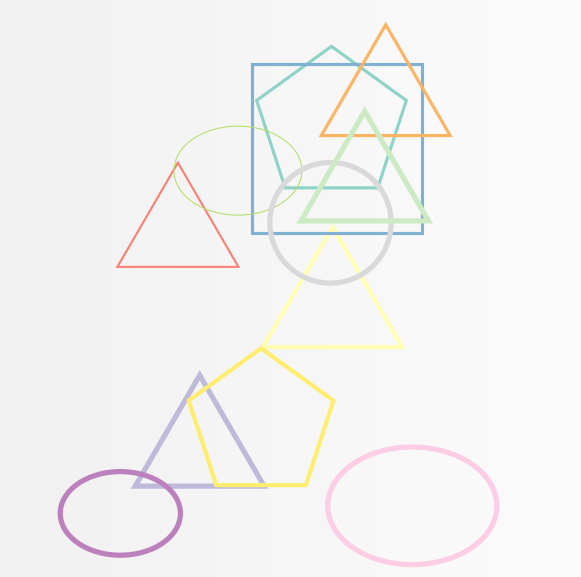[{"shape": "pentagon", "thickness": 1.5, "radius": 0.68, "center": [0.57, 0.783]}, {"shape": "triangle", "thickness": 2, "radius": 0.69, "center": [0.572, 0.467]}, {"shape": "triangle", "thickness": 2.5, "radius": 0.64, "center": [0.344, 0.221]}, {"shape": "triangle", "thickness": 1, "radius": 0.6, "center": [0.306, 0.597]}, {"shape": "square", "thickness": 1.5, "radius": 0.73, "center": [0.58, 0.741]}, {"shape": "triangle", "thickness": 1.5, "radius": 0.64, "center": [0.664, 0.828]}, {"shape": "oval", "thickness": 0.5, "radius": 0.55, "center": [0.409, 0.704]}, {"shape": "oval", "thickness": 2.5, "radius": 0.73, "center": [0.709, 0.123]}, {"shape": "circle", "thickness": 2.5, "radius": 0.52, "center": [0.569, 0.613]}, {"shape": "oval", "thickness": 2.5, "radius": 0.52, "center": [0.207, 0.11]}, {"shape": "triangle", "thickness": 2.5, "radius": 0.63, "center": [0.627, 0.68]}, {"shape": "pentagon", "thickness": 2, "radius": 0.65, "center": [0.449, 0.265]}]